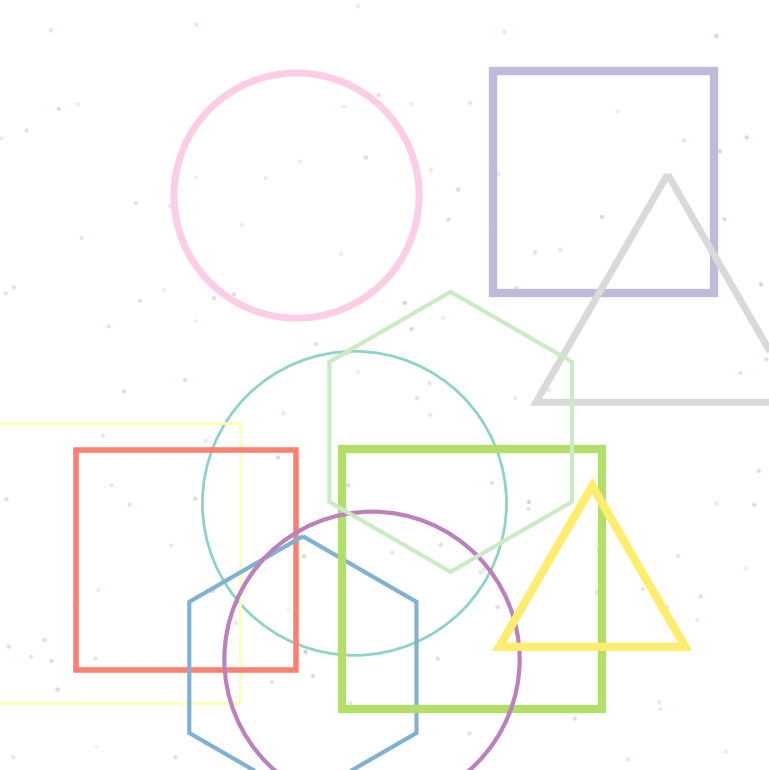[{"shape": "circle", "thickness": 1, "radius": 0.99, "center": [0.46, 0.346]}, {"shape": "square", "thickness": 1, "radius": 0.91, "center": [0.131, 0.269]}, {"shape": "square", "thickness": 3, "radius": 0.72, "center": [0.784, 0.764]}, {"shape": "square", "thickness": 2, "radius": 0.71, "center": [0.242, 0.272]}, {"shape": "hexagon", "thickness": 1.5, "radius": 0.85, "center": [0.393, 0.133]}, {"shape": "square", "thickness": 3, "radius": 0.84, "center": [0.613, 0.248]}, {"shape": "circle", "thickness": 2.5, "radius": 0.8, "center": [0.385, 0.746]}, {"shape": "triangle", "thickness": 2.5, "radius": 0.99, "center": [0.867, 0.576]}, {"shape": "circle", "thickness": 1.5, "radius": 0.96, "center": [0.483, 0.144]}, {"shape": "hexagon", "thickness": 1.5, "radius": 0.91, "center": [0.585, 0.439]}, {"shape": "triangle", "thickness": 3, "radius": 0.7, "center": [0.769, 0.23]}]